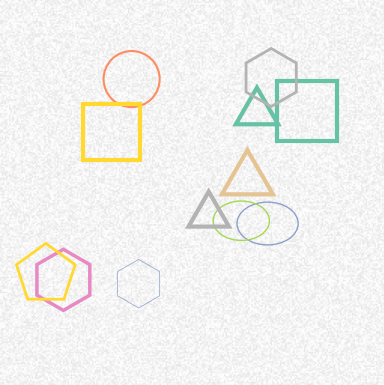[{"shape": "triangle", "thickness": 3, "radius": 0.32, "center": [0.667, 0.709]}, {"shape": "square", "thickness": 3, "radius": 0.39, "center": [0.796, 0.712]}, {"shape": "circle", "thickness": 1.5, "radius": 0.36, "center": [0.342, 0.795]}, {"shape": "oval", "thickness": 1, "radius": 0.4, "center": [0.695, 0.419]}, {"shape": "hexagon", "thickness": 0.5, "radius": 0.32, "center": [0.36, 0.263]}, {"shape": "hexagon", "thickness": 2.5, "radius": 0.4, "center": [0.165, 0.273]}, {"shape": "oval", "thickness": 1, "radius": 0.37, "center": [0.627, 0.427]}, {"shape": "square", "thickness": 3, "radius": 0.37, "center": [0.29, 0.657]}, {"shape": "pentagon", "thickness": 2, "radius": 0.4, "center": [0.119, 0.288]}, {"shape": "triangle", "thickness": 3, "radius": 0.38, "center": [0.643, 0.534]}, {"shape": "hexagon", "thickness": 2, "radius": 0.38, "center": [0.704, 0.799]}, {"shape": "triangle", "thickness": 3, "radius": 0.3, "center": [0.542, 0.442]}]